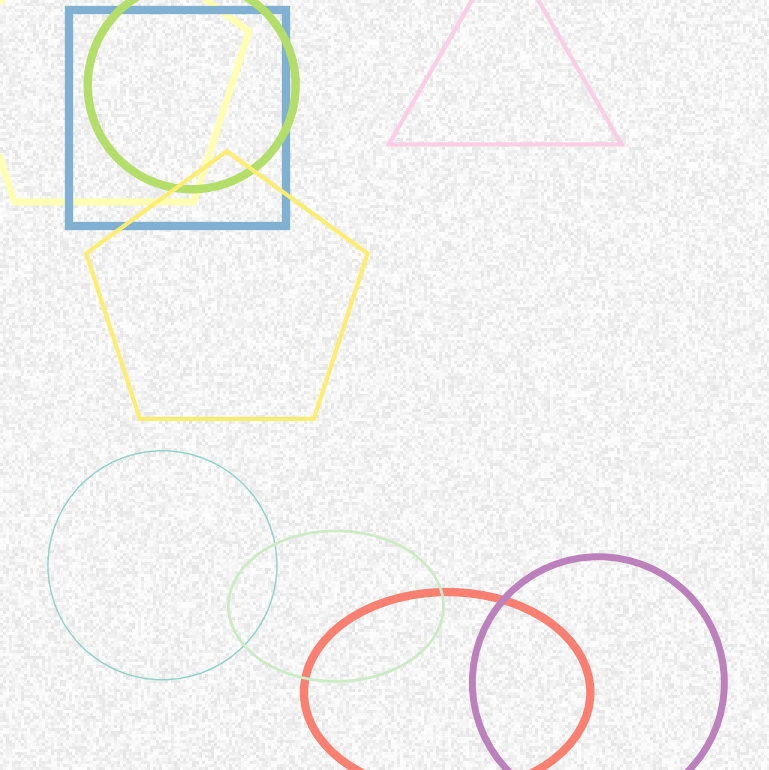[{"shape": "circle", "thickness": 0.5, "radius": 0.74, "center": [0.211, 0.266]}, {"shape": "pentagon", "thickness": 2.5, "radius": 0.99, "center": [0.135, 0.898]}, {"shape": "oval", "thickness": 3, "radius": 0.93, "center": [0.581, 0.101]}, {"shape": "square", "thickness": 3, "radius": 0.7, "center": [0.23, 0.847]}, {"shape": "circle", "thickness": 3, "radius": 0.68, "center": [0.249, 0.889]}, {"shape": "triangle", "thickness": 1.5, "radius": 0.87, "center": [0.656, 0.9]}, {"shape": "circle", "thickness": 2.5, "radius": 0.82, "center": [0.777, 0.113]}, {"shape": "oval", "thickness": 1, "radius": 0.7, "center": [0.436, 0.213]}, {"shape": "pentagon", "thickness": 1.5, "radius": 0.96, "center": [0.295, 0.611]}]